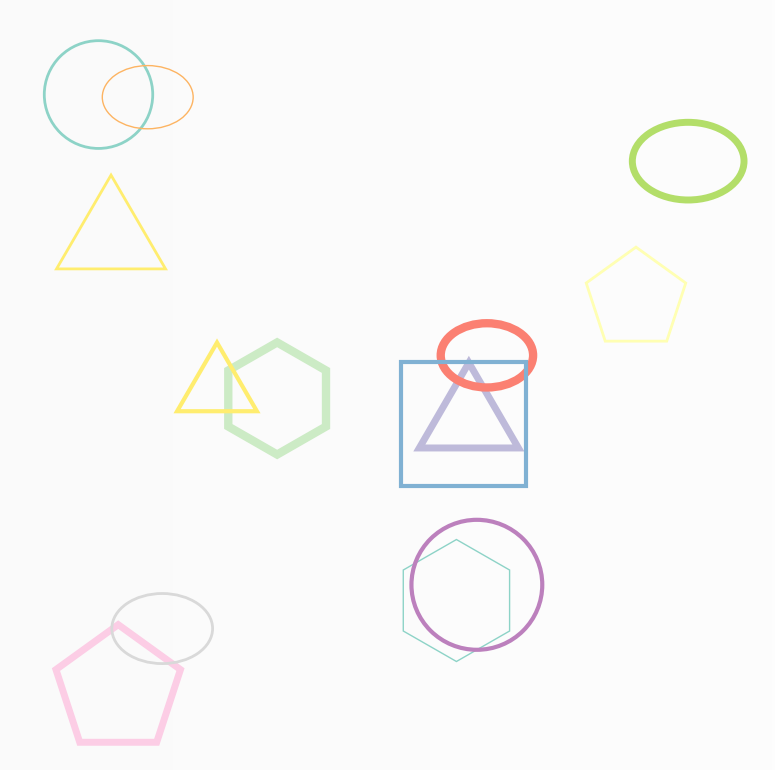[{"shape": "hexagon", "thickness": 0.5, "radius": 0.4, "center": [0.589, 0.22]}, {"shape": "circle", "thickness": 1, "radius": 0.35, "center": [0.127, 0.877]}, {"shape": "pentagon", "thickness": 1, "radius": 0.34, "center": [0.821, 0.612]}, {"shape": "triangle", "thickness": 2.5, "radius": 0.37, "center": [0.605, 0.455]}, {"shape": "oval", "thickness": 3, "radius": 0.3, "center": [0.628, 0.539]}, {"shape": "square", "thickness": 1.5, "radius": 0.4, "center": [0.598, 0.45]}, {"shape": "oval", "thickness": 0.5, "radius": 0.29, "center": [0.191, 0.874]}, {"shape": "oval", "thickness": 2.5, "radius": 0.36, "center": [0.888, 0.791]}, {"shape": "pentagon", "thickness": 2.5, "radius": 0.42, "center": [0.153, 0.104]}, {"shape": "oval", "thickness": 1, "radius": 0.33, "center": [0.209, 0.184]}, {"shape": "circle", "thickness": 1.5, "radius": 0.42, "center": [0.615, 0.241]}, {"shape": "hexagon", "thickness": 3, "radius": 0.36, "center": [0.358, 0.482]}, {"shape": "triangle", "thickness": 1, "radius": 0.41, "center": [0.143, 0.691]}, {"shape": "triangle", "thickness": 1.5, "radius": 0.3, "center": [0.28, 0.496]}]